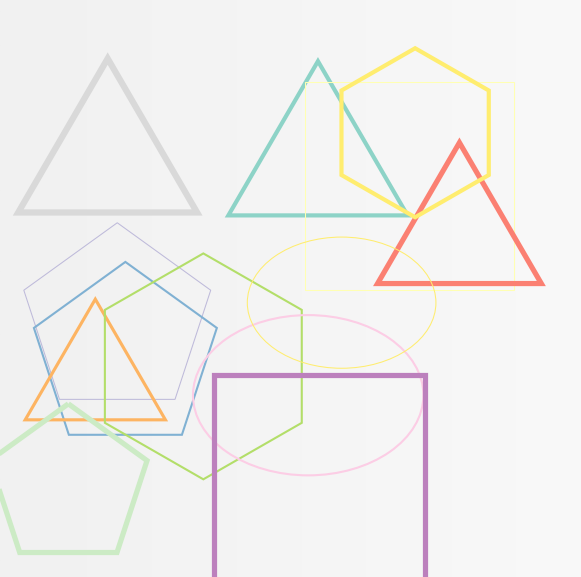[{"shape": "triangle", "thickness": 2, "radius": 0.89, "center": [0.547, 0.715]}, {"shape": "square", "thickness": 0.5, "radius": 0.9, "center": [0.704, 0.677]}, {"shape": "pentagon", "thickness": 0.5, "radius": 0.85, "center": [0.202, 0.444]}, {"shape": "triangle", "thickness": 2.5, "radius": 0.81, "center": [0.79, 0.589]}, {"shape": "pentagon", "thickness": 1, "radius": 0.83, "center": [0.216, 0.38]}, {"shape": "triangle", "thickness": 1.5, "radius": 0.7, "center": [0.164, 0.342]}, {"shape": "hexagon", "thickness": 1, "radius": 0.98, "center": [0.35, 0.365]}, {"shape": "oval", "thickness": 1, "radius": 0.99, "center": [0.53, 0.315]}, {"shape": "triangle", "thickness": 3, "radius": 0.89, "center": [0.185, 0.72]}, {"shape": "square", "thickness": 2.5, "radius": 0.91, "center": [0.549, 0.168]}, {"shape": "pentagon", "thickness": 2.5, "radius": 0.71, "center": [0.118, 0.158]}, {"shape": "oval", "thickness": 0.5, "radius": 0.81, "center": [0.588, 0.475]}, {"shape": "hexagon", "thickness": 2, "radius": 0.73, "center": [0.714, 0.769]}]